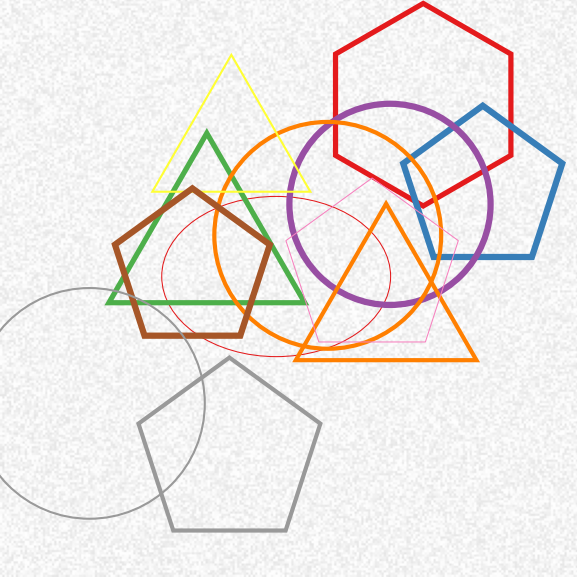[{"shape": "hexagon", "thickness": 2.5, "radius": 0.88, "center": [0.733, 0.818]}, {"shape": "oval", "thickness": 0.5, "radius": 0.99, "center": [0.478, 0.52]}, {"shape": "pentagon", "thickness": 3, "radius": 0.72, "center": [0.836, 0.671]}, {"shape": "triangle", "thickness": 2.5, "radius": 0.98, "center": [0.358, 0.573]}, {"shape": "circle", "thickness": 3, "radius": 0.87, "center": [0.675, 0.645]}, {"shape": "circle", "thickness": 2, "radius": 0.98, "center": [0.568, 0.592]}, {"shape": "triangle", "thickness": 2, "radius": 0.9, "center": [0.669, 0.466]}, {"shape": "triangle", "thickness": 1, "radius": 0.79, "center": [0.401, 0.746]}, {"shape": "pentagon", "thickness": 3, "radius": 0.7, "center": [0.333, 0.532]}, {"shape": "pentagon", "thickness": 0.5, "radius": 0.78, "center": [0.644, 0.534]}, {"shape": "circle", "thickness": 1, "radius": 1.0, "center": [0.155, 0.301]}, {"shape": "pentagon", "thickness": 2, "radius": 0.83, "center": [0.397, 0.214]}]